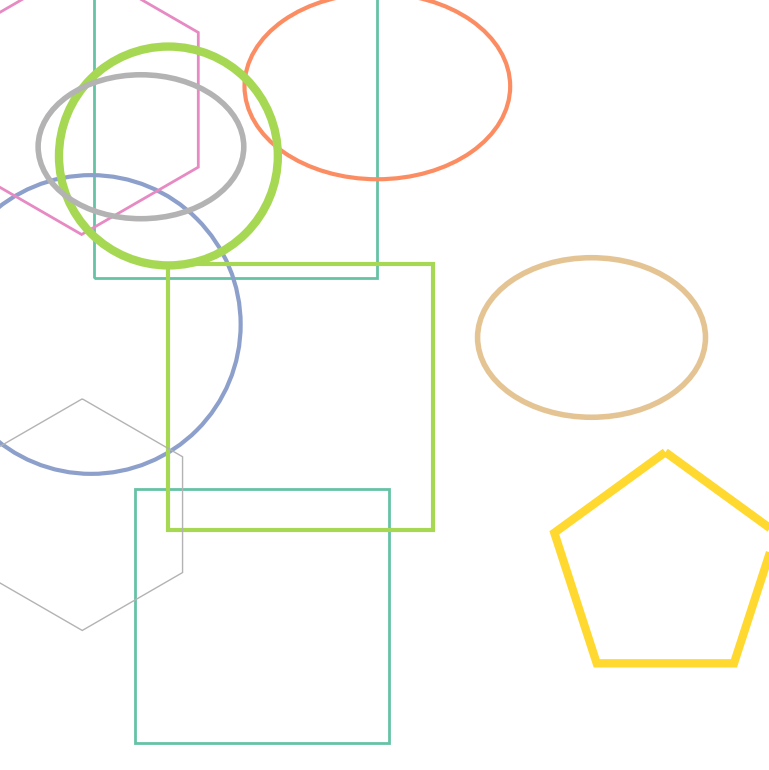[{"shape": "square", "thickness": 1, "radius": 0.92, "center": [0.306, 0.822]}, {"shape": "square", "thickness": 1, "radius": 0.83, "center": [0.34, 0.2]}, {"shape": "oval", "thickness": 1.5, "radius": 0.86, "center": [0.49, 0.888]}, {"shape": "circle", "thickness": 1.5, "radius": 0.97, "center": [0.119, 0.579]}, {"shape": "hexagon", "thickness": 1, "radius": 0.87, "center": [0.106, 0.87]}, {"shape": "circle", "thickness": 3, "radius": 0.71, "center": [0.219, 0.797]}, {"shape": "square", "thickness": 1.5, "radius": 0.86, "center": [0.39, 0.484]}, {"shape": "pentagon", "thickness": 3, "radius": 0.76, "center": [0.864, 0.261]}, {"shape": "oval", "thickness": 2, "radius": 0.74, "center": [0.768, 0.562]}, {"shape": "oval", "thickness": 2, "radius": 0.67, "center": [0.183, 0.809]}, {"shape": "hexagon", "thickness": 0.5, "radius": 0.75, "center": [0.107, 0.332]}]